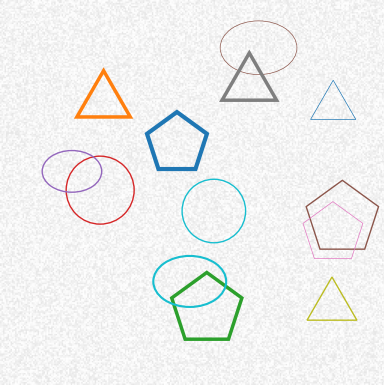[{"shape": "pentagon", "thickness": 3, "radius": 0.41, "center": [0.46, 0.627]}, {"shape": "triangle", "thickness": 0.5, "radius": 0.34, "center": [0.865, 0.724]}, {"shape": "triangle", "thickness": 2.5, "radius": 0.4, "center": [0.269, 0.736]}, {"shape": "pentagon", "thickness": 2.5, "radius": 0.48, "center": [0.537, 0.196]}, {"shape": "circle", "thickness": 1, "radius": 0.44, "center": [0.26, 0.506]}, {"shape": "oval", "thickness": 1, "radius": 0.39, "center": [0.187, 0.555]}, {"shape": "pentagon", "thickness": 1, "radius": 0.49, "center": [0.889, 0.433]}, {"shape": "oval", "thickness": 0.5, "radius": 0.5, "center": [0.672, 0.876]}, {"shape": "pentagon", "thickness": 0.5, "radius": 0.41, "center": [0.865, 0.394]}, {"shape": "triangle", "thickness": 2.5, "radius": 0.41, "center": [0.648, 0.781]}, {"shape": "triangle", "thickness": 1, "radius": 0.37, "center": [0.862, 0.206]}, {"shape": "oval", "thickness": 1.5, "radius": 0.47, "center": [0.493, 0.269]}, {"shape": "circle", "thickness": 1, "radius": 0.41, "center": [0.555, 0.452]}]